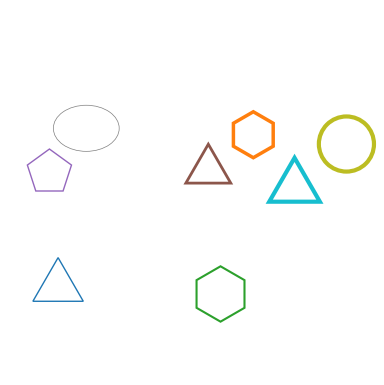[{"shape": "triangle", "thickness": 1, "radius": 0.38, "center": [0.151, 0.255]}, {"shape": "hexagon", "thickness": 2.5, "radius": 0.3, "center": [0.658, 0.65]}, {"shape": "hexagon", "thickness": 1.5, "radius": 0.36, "center": [0.573, 0.236]}, {"shape": "pentagon", "thickness": 1, "radius": 0.3, "center": [0.128, 0.553]}, {"shape": "triangle", "thickness": 2, "radius": 0.34, "center": [0.541, 0.558]}, {"shape": "oval", "thickness": 0.5, "radius": 0.43, "center": [0.224, 0.667]}, {"shape": "circle", "thickness": 3, "radius": 0.36, "center": [0.9, 0.626]}, {"shape": "triangle", "thickness": 3, "radius": 0.38, "center": [0.765, 0.514]}]